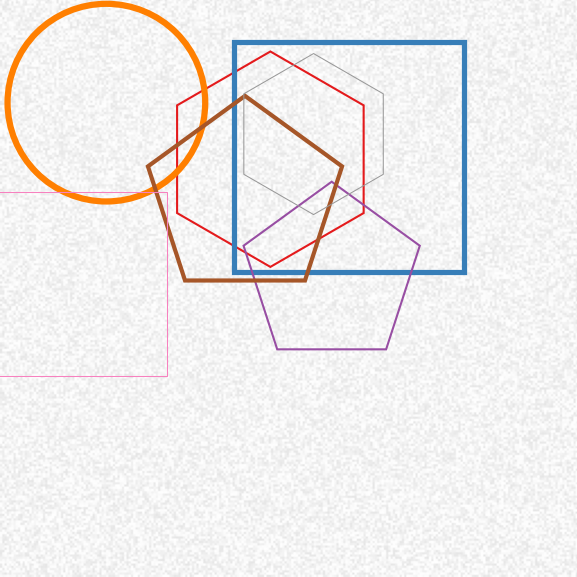[{"shape": "hexagon", "thickness": 1, "radius": 0.93, "center": [0.468, 0.723]}, {"shape": "square", "thickness": 2.5, "radius": 0.99, "center": [0.605, 0.728]}, {"shape": "pentagon", "thickness": 1, "radius": 0.8, "center": [0.574, 0.524]}, {"shape": "circle", "thickness": 3, "radius": 0.86, "center": [0.184, 0.821]}, {"shape": "pentagon", "thickness": 2, "radius": 0.88, "center": [0.424, 0.656]}, {"shape": "square", "thickness": 0.5, "radius": 0.8, "center": [0.13, 0.507]}, {"shape": "hexagon", "thickness": 0.5, "radius": 0.7, "center": [0.543, 0.767]}]